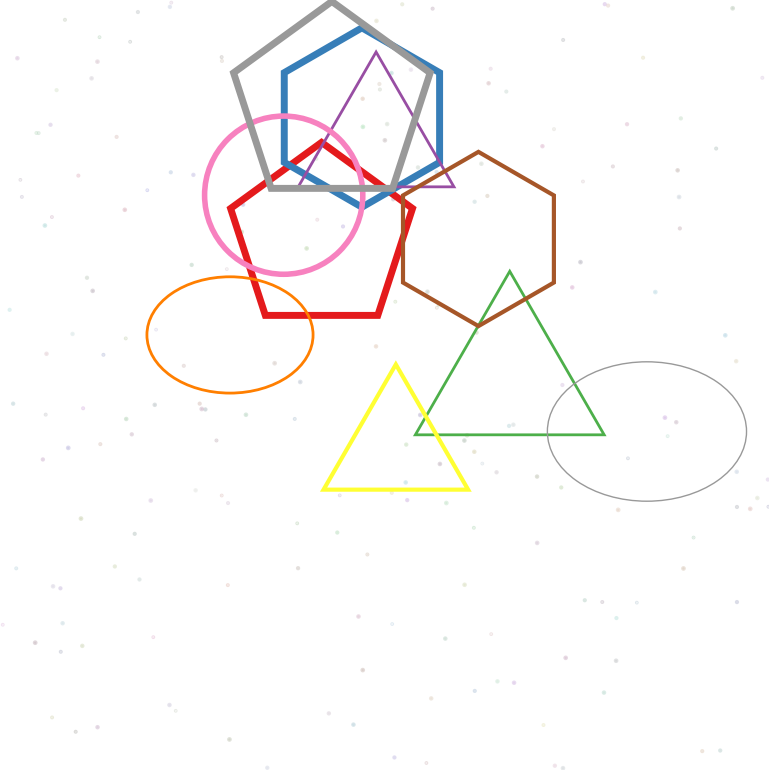[{"shape": "pentagon", "thickness": 2.5, "radius": 0.62, "center": [0.418, 0.691]}, {"shape": "hexagon", "thickness": 2.5, "radius": 0.58, "center": [0.47, 0.847]}, {"shape": "triangle", "thickness": 1, "radius": 0.71, "center": [0.662, 0.506]}, {"shape": "triangle", "thickness": 1, "radius": 0.58, "center": [0.488, 0.816]}, {"shape": "oval", "thickness": 1, "radius": 0.54, "center": [0.299, 0.565]}, {"shape": "triangle", "thickness": 1.5, "radius": 0.54, "center": [0.514, 0.418]}, {"shape": "hexagon", "thickness": 1.5, "radius": 0.57, "center": [0.621, 0.69]}, {"shape": "circle", "thickness": 2, "radius": 0.51, "center": [0.368, 0.747]}, {"shape": "oval", "thickness": 0.5, "radius": 0.65, "center": [0.84, 0.44]}, {"shape": "pentagon", "thickness": 2.5, "radius": 0.67, "center": [0.431, 0.864]}]